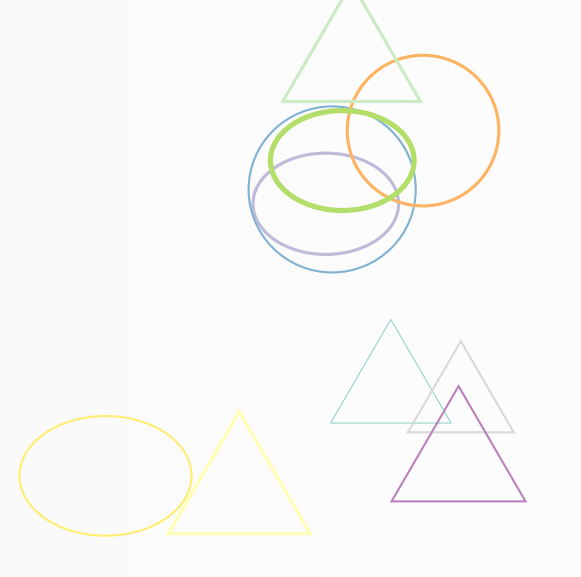[{"shape": "triangle", "thickness": 0.5, "radius": 0.6, "center": [0.672, 0.326]}, {"shape": "triangle", "thickness": 1.5, "radius": 0.7, "center": [0.412, 0.145]}, {"shape": "oval", "thickness": 1.5, "radius": 0.63, "center": [0.561, 0.646]}, {"shape": "circle", "thickness": 1, "radius": 0.72, "center": [0.571, 0.671]}, {"shape": "circle", "thickness": 1.5, "radius": 0.65, "center": [0.728, 0.773]}, {"shape": "oval", "thickness": 2.5, "radius": 0.62, "center": [0.589, 0.721]}, {"shape": "triangle", "thickness": 1, "radius": 0.53, "center": [0.793, 0.303]}, {"shape": "triangle", "thickness": 1, "radius": 0.67, "center": [0.789, 0.197]}, {"shape": "triangle", "thickness": 1.5, "radius": 0.68, "center": [0.605, 0.892]}, {"shape": "oval", "thickness": 1, "radius": 0.74, "center": [0.182, 0.175]}]